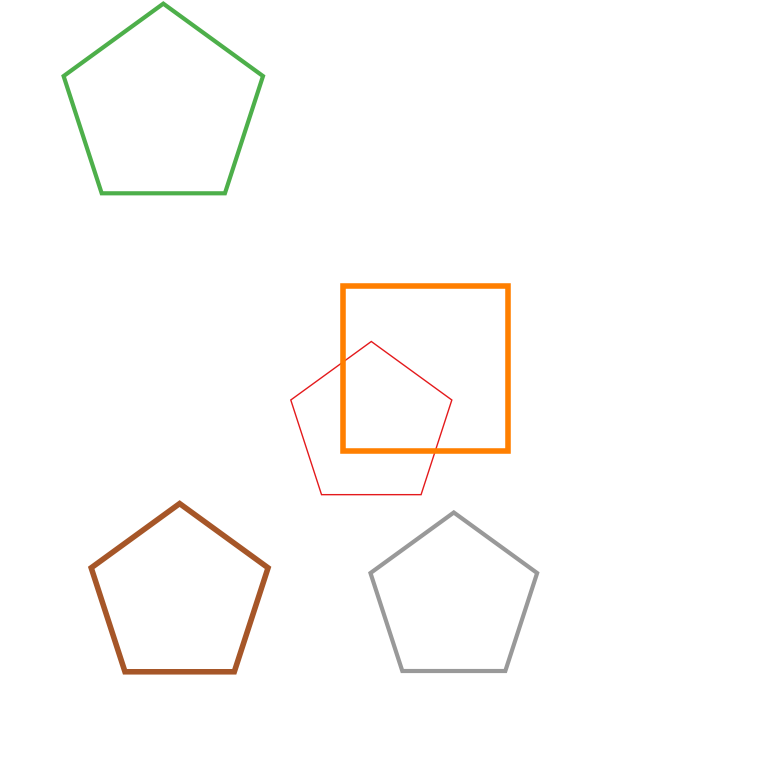[{"shape": "pentagon", "thickness": 0.5, "radius": 0.55, "center": [0.482, 0.447]}, {"shape": "pentagon", "thickness": 1.5, "radius": 0.68, "center": [0.212, 0.859]}, {"shape": "square", "thickness": 2, "radius": 0.54, "center": [0.552, 0.522]}, {"shape": "pentagon", "thickness": 2, "radius": 0.6, "center": [0.233, 0.225]}, {"shape": "pentagon", "thickness": 1.5, "radius": 0.57, "center": [0.589, 0.221]}]